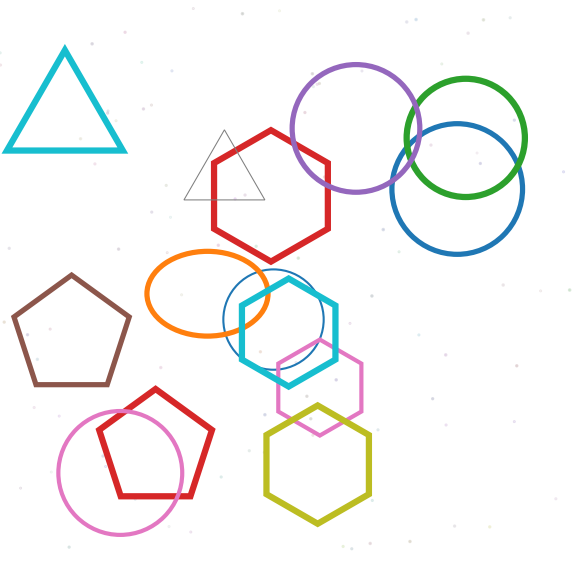[{"shape": "circle", "thickness": 2.5, "radius": 0.57, "center": [0.792, 0.672]}, {"shape": "circle", "thickness": 1, "radius": 0.43, "center": [0.474, 0.446]}, {"shape": "oval", "thickness": 2.5, "radius": 0.52, "center": [0.359, 0.491]}, {"shape": "circle", "thickness": 3, "radius": 0.51, "center": [0.807, 0.76]}, {"shape": "hexagon", "thickness": 3, "radius": 0.57, "center": [0.469, 0.66]}, {"shape": "pentagon", "thickness": 3, "radius": 0.51, "center": [0.269, 0.223]}, {"shape": "circle", "thickness": 2.5, "radius": 0.55, "center": [0.616, 0.777]}, {"shape": "pentagon", "thickness": 2.5, "radius": 0.52, "center": [0.124, 0.418]}, {"shape": "hexagon", "thickness": 2, "radius": 0.42, "center": [0.554, 0.328]}, {"shape": "circle", "thickness": 2, "radius": 0.54, "center": [0.208, 0.18]}, {"shape": "triangle", "thickness": 0.5, "radius": 0.4, "center": [0.389, 0.693]}, {"shape": "hexagon", "thickness": 3, "radius": 0.51, "center": [0.55, 0.195]}, {"shape": "hexagon", "thickness": 3, "radius": 0.47, "center": [0.5, 0.423]}, {"shape": "triangle", "thickness": 3, "radius": 0.58, "center": [0.112, 0.796]}]